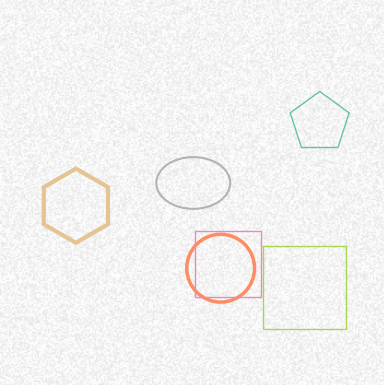[{"shape": "pentagon", "thickness": 1, "radius": 0.4, "center": [0.83, 0.682]}, {"shape": "circle", "thickness": 2.5, "radius": 0.44, "center": [0.573, 0.303]}, {"shape": "square", "thickness": 1, "radius": 0.43, "center": [0.592, 0.313]}, {"shape": "square", "thickness": 1, "radius": 0.54, "center": [0.792, 0.253]}, {"shape": "hexagon", "thickness": 3, "radius": 0.48, "center": [0.197, 0.466]}, {"shape": "oval", "thickness": 1.5, "radius": 0.48, "center": [0.502, 0.525]}]